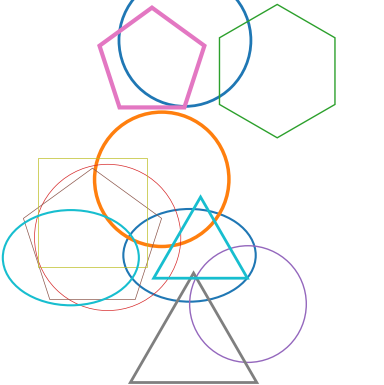[{"shape": "circle", "thickness": 2, "radius": 0.86, "center": [0.48, 0.895]}, {"shape": "oval", "thickness": 1.5, "radius": 0.86, "center": [0.492, 0.337]}, {"shape": "circle", "thickness": 2.5, "radius": 0.87, "center": [0.42, 0.534]}, {"shape": "hexagon", "thickness": 1, "radius": 0.87, "center": [0.72, 0.815]}, {"shape": "circle", "thickness": 0.5, "radius": 0.95, "center": [0.28, 0.383]}, {"shape": "circle", "thickness": 1, "radius": 0.76, "center": [0.644, 0.21]}, {"shape": "pentagon", "thickness": 0.5, "radius": 0.94, "center": [0.24, 0.375]}, {"shape": "pentagon", "thickness": 3, "radius": 0.72, "center": [0.395, 0.837]}, {"shape": "triangle", "thickness": 2, "radius": 0.95, "center": [0.503, 0.101]}, {"shape": "square", "thickness": 0.5, "radius": 0.71, "center": [0.24, 0.447]}, {"shape": "triangle", "thickness": 2, "radius": 0.7, "center": [0.521, 0.348]}, {"shape": "oval", "thickness": 1.5, "radius": 0.88, "center": [0.184, 0.331]}]